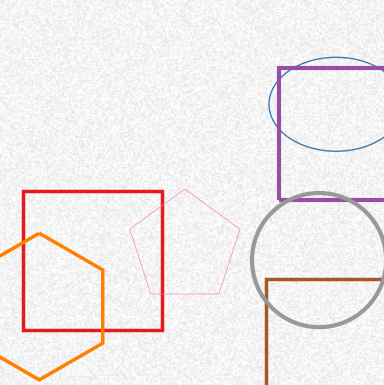[{"shape": "square", "thickness": 2.5, "radius": 0.9, "center": [0.241, 0.324]}, {"shape": "oval", "thickness": 1, "radius": 0.87, "center": [0.873, 0.729]}, {"shape": "square", "thickness": 3, "radius": 0.86, "center": [0.896, 0.652]}, {"shape": "hexagon", "thickness": 2.5, "radius": 0.95, "center": [0.102, 0.204]}, {"shape": "square", "thickness": 2.5, "radius": 0.78, "center": [0.848, 0.118]}, {"shape": "pentagon", "thickness": 0.5, "radius": 0.75, "center": [0.48, 0.358]}, {"shape": "circle", "thickness": 3, "radius": 0.87, "center": [0.829, 0.324]}]